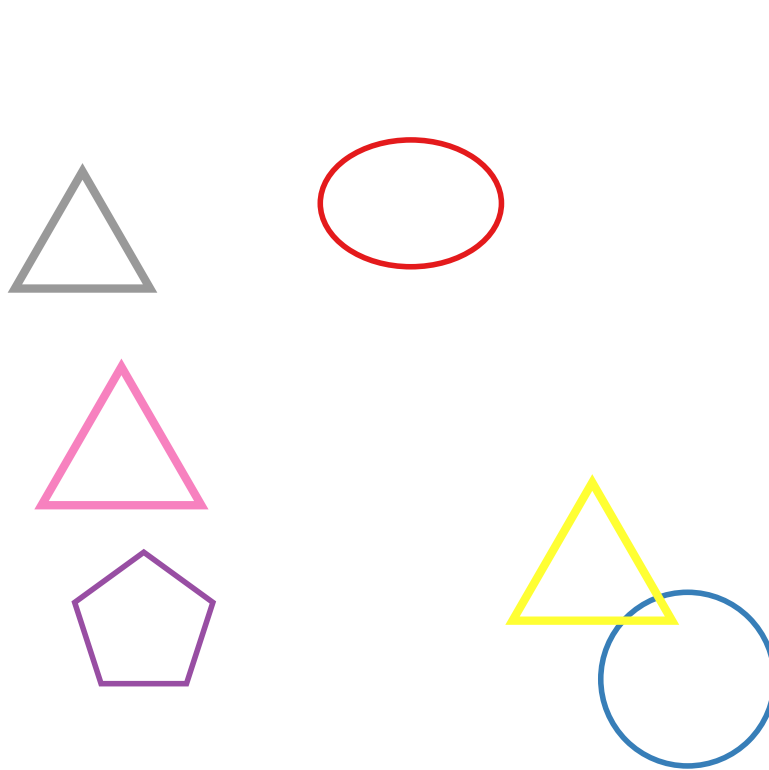[{"shape": "oval", "thickness": 2, "radius": 0.59, "center": [0.534, 0.736]}, {"shape": "circle", "thickness": 2, "radius": 0.56, "center": [0.893, 0.118]}, {"shape": "pentagon", "thickness": 2, "radius": 0.47, "center": [0.187, 0.188]}, {"shape": "triangle", "thickness": 3, "radius": 0.6, "center": [0.769, 0.254]}, {"shape": "triangle", "thickness": 3, "radius": 0.6, "center": [0.158, 0.404]}, {"shape": "triangle", "thickness": 3, "radius": 0.51, "center": [0.107, 0.676]}]